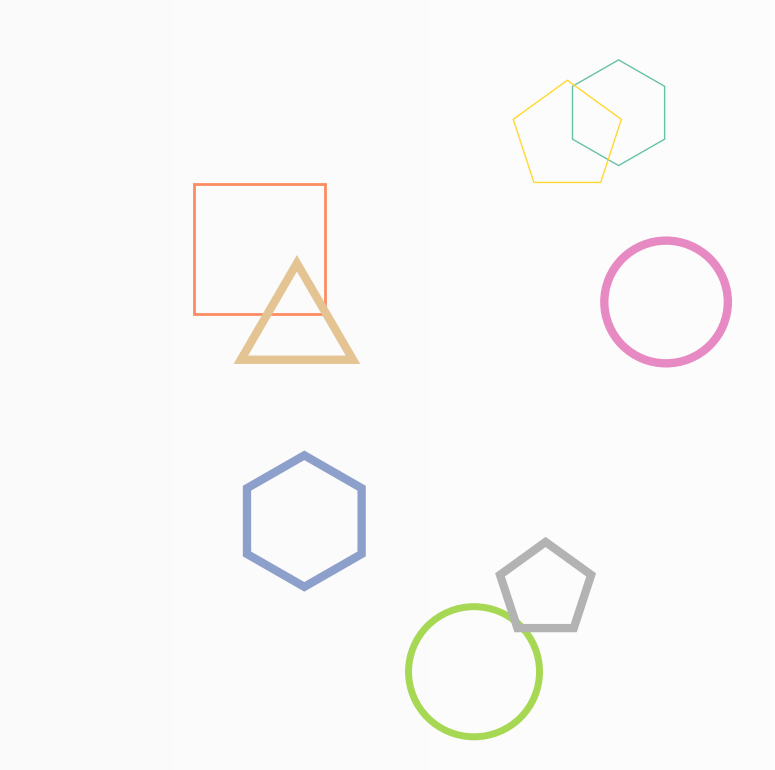[{"shape": "hexagon", "thickness": 0.5, "radius": 0.34, "center": [0.798, 0.854]}, {"shape": "square", "thickness": 1, "radius": 0.42, "center": [0.335, 0.676]}, {"shape": "hexagon", "thickness": 3, "radius": 0.43, "center": [0.393, 0.323]}, {"shape": "circle", "thickness": 3, "radius": 0.4, "center": [0.859, 0.608]}, {"shape": "circle", "thickness": 2.5, "radius": 0.42, "center": [0.612, 0.128]}, {"shape": "pentagon", "thickness": 0.5, "radius": 0.37, "center": [0.732, 0.822]}, {"shape": "triangle", "thickness": 3, "radius": 0.42, "center": [0.383, 0.575]}, {"shape": "pentagon", "thickness": 3, "radius": 0.31, "center": [0.704, 0.234]}]